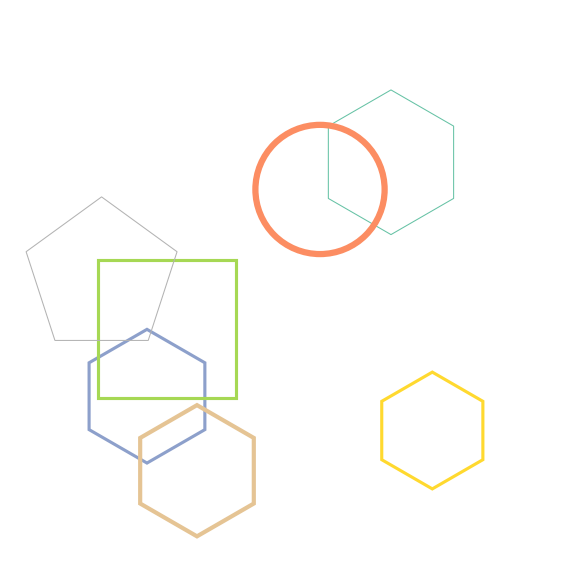[{"shape": "hexagon", "thickness": 0.5, "radius": 0.63, "center": [0.677, 0.718]}, {"shape": "circle", "thickness": 3, "radius": 0.56, "center": [0.554, 0.671]}, {"shape": "hexagon", "thickness": 1.5, "radius": 0.58, "center": [0.255, 0.313]}, {"shape": "square", "thickness": 1.5, "radius": 0.6, "center": [0.289, 0.429]}, {"shape": "hexagon", "thickness": 1.5, "radius": 0.51, "center": [0.749, 0.254]}, {"shape": "hexagon", "thickness": 2, "radius": 0.57, "center": [0.341, 0.184]}, {"shape": "pentagon", "thickness": 0.5, "radius": 0.69, "center": [0.176, 0.521]}]